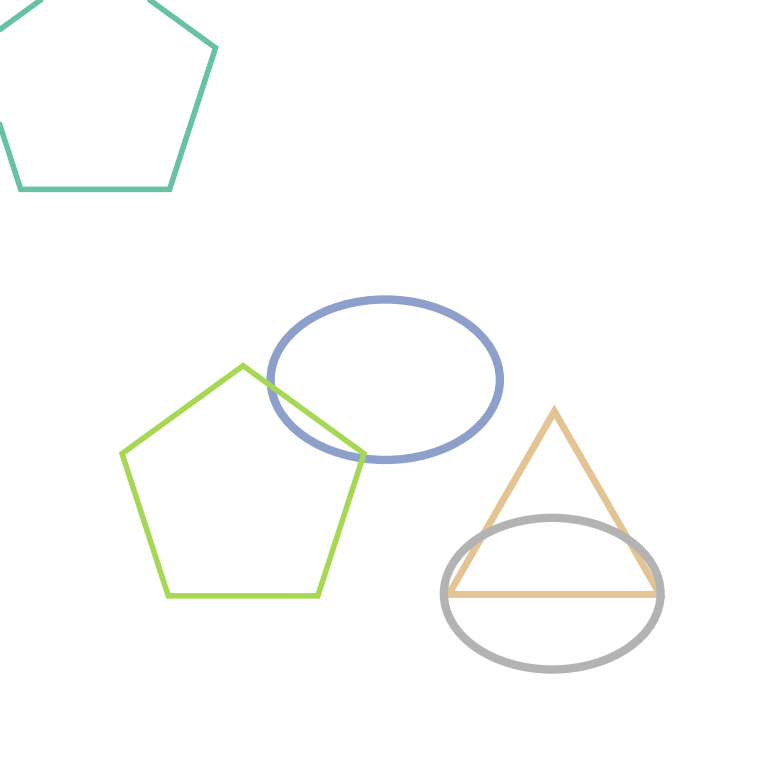[{"shape": "pentagon", "thickness": 2, "radius": 0.82, "center": [0.124, 0.887]}, {"shape": "oval", "thickness": 3, "radius": 0.74, "center": [0.5, 0.507]}, {"shape": "pentagon", "thickness": 2, "radius": 0.83, "center": [0.316, 0.36]}, {"shape": "triangle", "thickness": 2.5, "radius": 0.79, "center": [0.72, 0.307]}, {"shape": "oval", "thickness": 3, "radius": 0.7, "center": [0.717, 0.229]}]